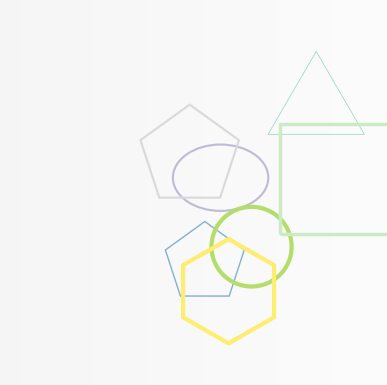[{"shape": "triangle", "thickness": 0.5, "radius": 0.72, "center": [0.816, 0.723]}, {"shape": "oval", "thickness": 1.5, "radius": 0.62, "center": [0.569, 0.538]}, {"shape": "pentagon", "thickness": 1, "radius": 0.54, "center": [0.529, 0.318]}, {"shape": "circle", "thickness": 3, "radius": 0.52, "center": [0.649, 0.359]}, {"shape": "pentagon", "thickness": 1.5, "radius": 0.67, "center": [0.49, 0.595]}, {"shape": "square", "thickness": 2.5, "radius": 0.71, "center": [0.866, 0.535]}, {"shape": "hexagon", "thickness": 3, "radius": 0.68, "center": [0.59, 0.244]}]